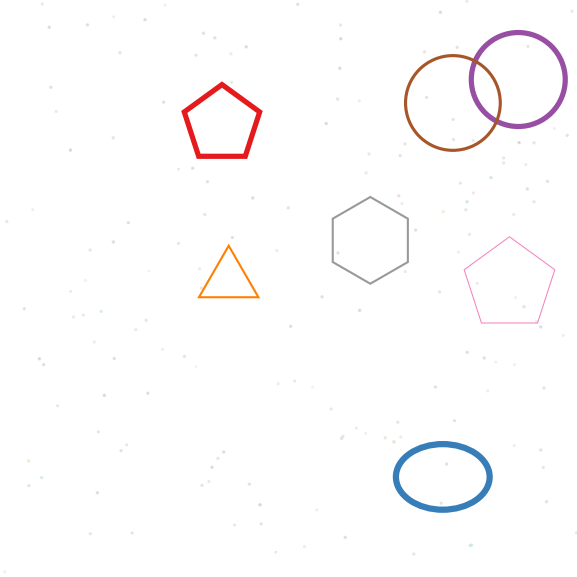[{"shape": "pentagon", "thickness": 2.5, "radius": 0.34, "center": [0.384, 0.784]}, {"shape": "oval", "thickness": 3, "radius": 0.41, "center": [0.767, 0.173]}, {"shape": "circle", "thickness": 2.5, "radius": 0.41, "center": [0.897, 0.861]}, {"shape": "triangle", "thickness": 1, "radius": 0.3, "center": [0.396, 0.514]}, {"shape": "circle", "thickness": 1.5, "radius": 0.41, "center": [0.784, 0.821]}, {"shape": "pentagon", "thickness": 0.5, "radius": 0.41, "center": [0.882, 0.507]}, {"shape": "hexagon", "thickness": 1, "radius": 0.38, "center": [0.641, 0.583]}]